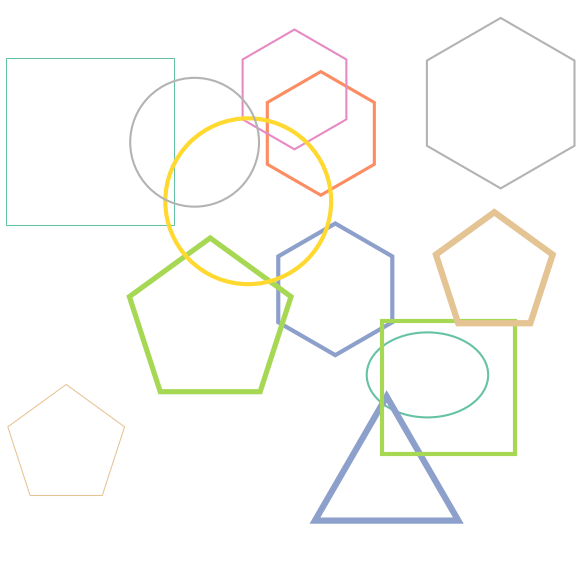[{"shape": "oval", "thickness": 1, "radius": 0.53, "center": [0.74, 0.35]}, {"shape": "square", "thickness": 0.5, "radius": 0.72, "center": [0.156, 0.755]}, {"shape": "hexagon", "thickness": 1.5, "radius": 0.53, "center": [0.556, 0.768]}, {"shape": "triangle", "thickness": 3, "radius": 0.72, "center": [0.67, 0.169]}, {"shape": "hexagon", "thickness": 2, "radius": 0.57, "center": [0.581, 0.498]}, {"shape": "hexagon", "thickness": 1, "radius": 0.52, "center": [0.51, 0.844]}, {"shape": "square", "thickness": 2, "radius": 0.58, "center": [0.777, 0.329]}, {"shape": "pentagon", "thickness": 2.5, "radius": 0.74, "center": [0.364, 0.44]}, {"shape": "circle", "thickness": 2, "radius": 0.72, "center": [0.43, 0.651]}, {"shape": "pentagon", "thickness": 0.5, "radius": 0.53, "center": [0.115, 0.227]}, {"shape": "pentagon", "thickness": 3, "radius": 0.53, "center": [0.856, 0.525]}, {"shape": "hexagon", "thickness": 1, "radius": 0.74, "center": [0.867, 0.821]}, {"shape": "circle", "thickness": 1, "radius": 0.56, "center": [0.337, 0.753]}]